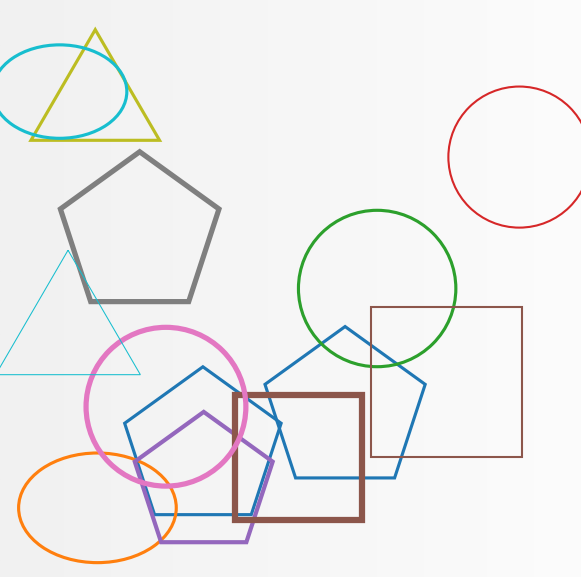[{"shape": "pentagon", "thickness": 1.5, "radius": 0.72, "center": [0.594, 0.289]}, {"shape": "pentagon", "thickness": 1.5, "radius": 0.71, "center": [0.349, 0.222]}, {"shape": "oval", "thickness": 1.5, "radius": 0.68, "center": [0.168, 0.12]}, {"shape": "circle", "thickness": 1.5, "radius": 0.68, "center": [0.649, 0.5]}, {"shape": "circle", "thickness": 1, "radius": 0.61, "center": [0.894, 0.727]}, {"shape": "pentagon", "thickness": 2, "radius": 0.62, "center": [0.351, 0.161]}, {"shape": "square", "thickness": 1, "radius": 0.65, "center": [0.768, 0.338]}, {"shape": "square", "thickness": 3, "radius": 0.54, "center": [0.514, 0.207]}, {"shape": "circle", "thickness": 2.5, "radius": 0.69, "center": [0.286, 0.295]}, {"shape": "pentagon", "thickness": 2.5, "radius": 0.72, "center": [0.24, 0.593]}, {"shape": "triangle", "thickness": 1.5, "radius": 0.64, "center": [0.164, 0.82]}, {"shape": "triangle", "thickness": 0.5, "radius": 0.72, "center": [0.117, 0.422]}, {"shape": "oval", "thickness": 1.5, "radius": 0.58, "center": [0.103, 0.841]}]